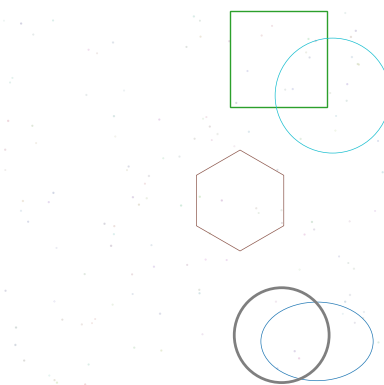[{"shape": "oval", "thickness": 0.5, "radius": 0.73, "center": [0.823, 0.113]}, {"shape": "square", "thickness": 1, "radius": 0.63, "center": [0.723, 0.846]}, {"shape": "hexagon", "thickness": 0.5, "radius": 0.66, "center": [0.624, 0.479]}, {"shape": "circle", "thickness": 2, "radius": 0.62, "center": [0.732, 0.129]}, {"shape": "circle", "thickness": 0.5, "radius": 0.75, "center": [0.864, 0.752]}]